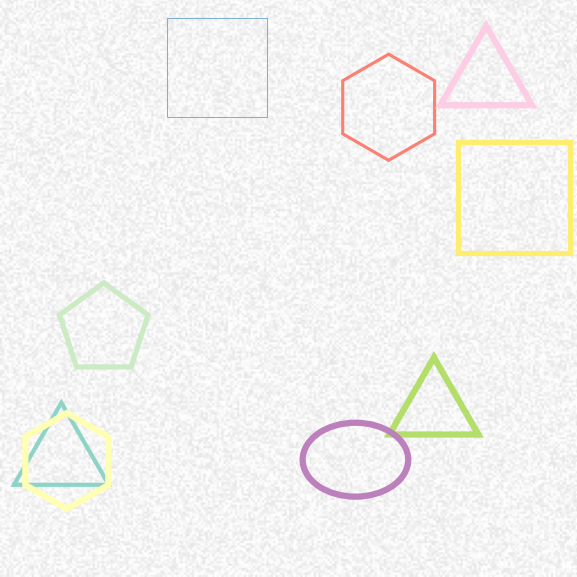[{"shape": "triangle", "thickness": 2, "radius": 0.47, "center": [0.106, 0.207]}, {"shape": "hexagon", "thickness": 3, "radius": 0.42, "center": [0.116, 0.201]}, {"shape": "hexagon", "thickness": 1.5, "radius": 0.46, "center": [0.673, 0.813]}, {"shape": "square", "thickness": 0.5, "radius": 0.43, "center": [0.376, 0.882]}, {"shape": "triangle", "thickness": 3, "radius": 0.44, "center": [0.751, 0.291]}, {"shape": "triangle", "thickness": 3, "radius": 0.46, "center": [0.842, 0.863]}, {"shape": "oval", "thickness": 3, "radius": 0.46, "center": [0.615, 0.203]}, {"shape": "pentagon", "thickness": 2.5, "radius": 0.4, "center": [0.18, 0.429]}, {"shape": "square", "thickness": 2.5, "radius": 0.48, "center": [0.89, 0.657]}]